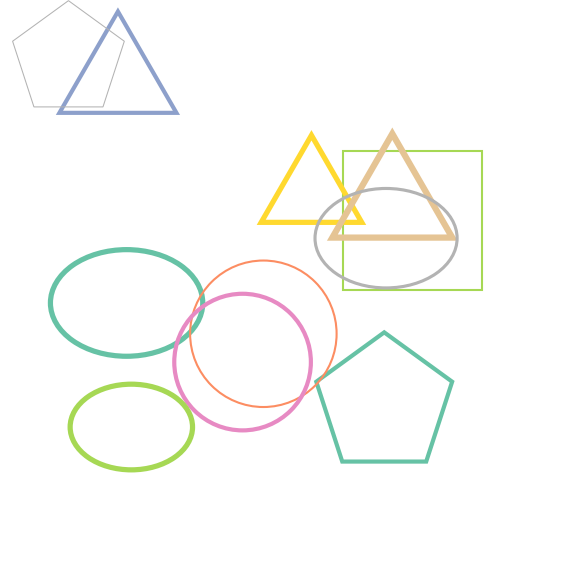[{"shape": "oval", "thickness": 2.5, "radius": 0.66, "center": [0.219, 0.475]}, {"shape": "pentagon", "thickness": 2, "radius": 0.62, "center": [0.665, 0.3]}, {"shape": "circle", "thickness": 1, "radius": 0.63, "center": [0.456, 0.421]}, {"shape": "triangle", "thickness": 2, "radius": 0.58, "center": [0.204, 0.862]}, {"shape": "circle", "thickness": 2, "radius": 0.59, "center": [0.42, 0.372]}, {"shape": "square", "thickness": 1, "radius": 0.6, "center": [0.715, 0.617]}, {"shape": "oval", "thickness": 2.5, "radius": 0.53, "center": [0.227, 0.26]}, {"shape": "triangle", "thickness": 2.5, "radius": 0.5, "center": [0.539, 0.664]}, {"shape": "triangle", "thickness": 3, "radius": 0.6, "center": [0.679, 0.648]}, {"shape": "pentagon", "thickness": 0.5, "radius": 0.51, "center": [0.119, 0.896]}, {"shape": "oval", "thickness": 1.5, "radius": 0.62, "center": [0.669, 0.587]}]